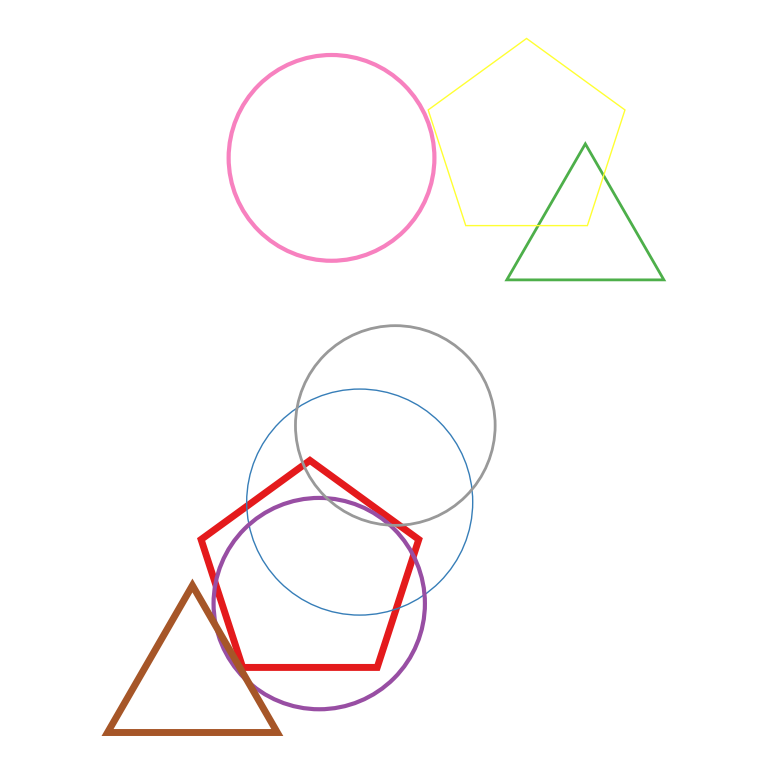[{"shape": "pentagon", "thickness": 2.5, "radius": 0.74, "center": [0.403, 0.253]}, {"shape": "circle", "thickness": 0.5, "radius": 0.73, "center": [0.467, 0.348]}, {"shape": "triangle", "thickness": 1, "radius": 0.59, "center": [0.76, 0.695]}, {"shape": "circle", "thickness": 1.5, "radius": 0.69, "center": [0.415, 0.216]}, {"shape": "pentagon", "thickness": 0.5, "radius": 0.67, "center": [0.684, 0.816]}, {"shape": "triangle", "thickness": 2.5, "radius": 0.64, "center": [0.25, 0.112]}, {"shape": "circle", "thickness": 1.5, "radius": 0.67, "center": [0.431, 0.795]}, {"shape": "circle", "thickness": 1, "radius": 0.65, "center": [0.513, 0.447]}]